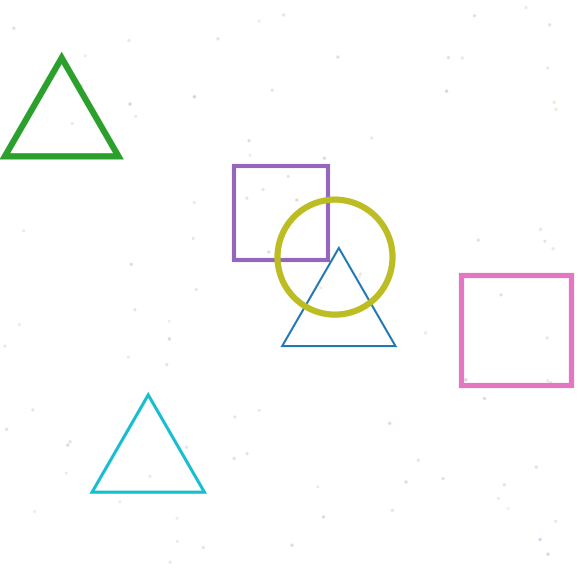[{"shape": "triangle", "thickness": 1, "radius": 0.57, "center": [0.587, 0.457]}, {"shape": "triangle", "thickness": 3, "radius": 0.57, "center": [0.107, 0.785]}, {"shape": "square", "thickness": 2, "radius": 0.41, "center": [0.486, 0.631]}, {"shape": "square", "thickness": 2.5, "radius": 0.48, "center": [0.894, 0.428]}, {"shape": "circle", "thickness": 3, "radius": 0.5, "center": [0.58, 0.554]}, {"shape": "triangle", "thickness": 1.5, "radius": 0.56, "center": [0.257, 0.203]}]